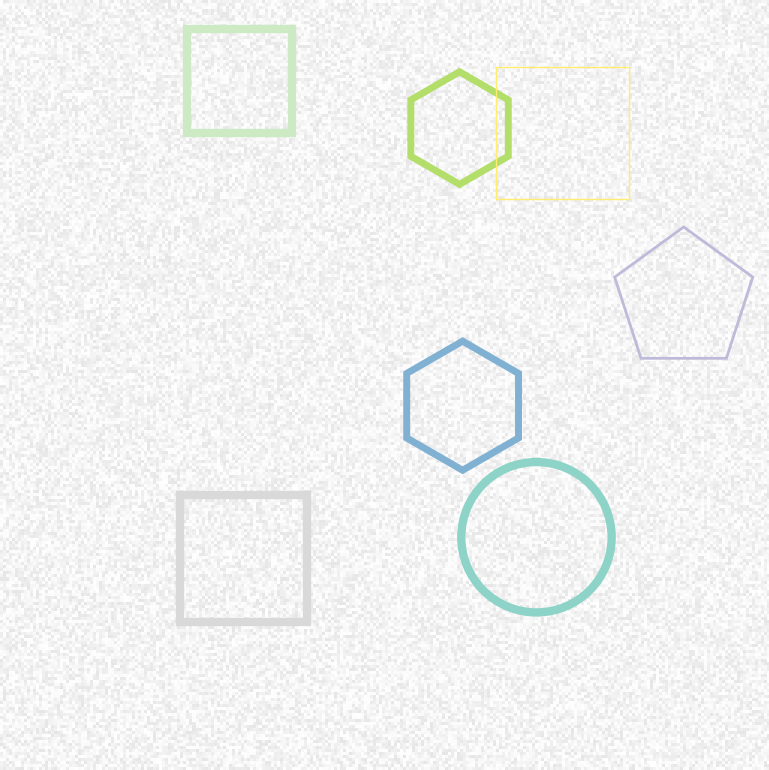[{"shape": "circle", "thickness": 3, "radius": 0.49, "center": [0.697, 0.302]}, {"shape": "pentagon", "thickness": 1, "radius": 0.47, "center": [0.888, 0.611]}, {"shape": "hexagon", "thickness": 2.5, "radius": 0.42, "center": [0.601, 0.473]}, {"shape": "hexagon", "thickness": 2.5, "radius": 0.37, "center": [0.597, 0.834]}, {"shape": "square", "thickness": 3, "radius": 0.41, "center": [0.317, 0.275]}, {"shape": "square", "thickness": 3, "radius": 0.34, "center": [0.311, 0.895]}, {"shape": "square", "thickness": 0.5, "radius": 0.43, "center": [0.731, 0.828]}]